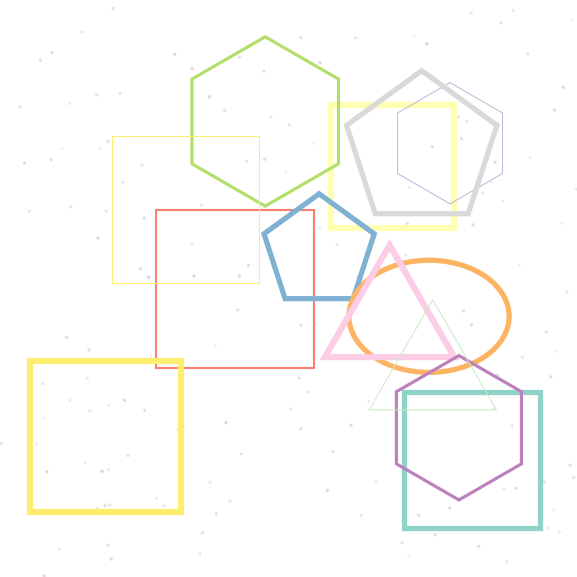[{"shape": "square", "thickness": 2.5, "radius": 0.59, "center": [0.817, 0.202]}, {"shape": "square", "thickness": 3, "radius": 0.53, "center": [0.679, 0.71]}, {"shape": "hexagon", "thickness": 0.5, "radius": 0.52, "center": [0.779, 0.751]}, {"shape": "square", "thickness": 1, "radius": 0.68, "center": [0.406, 0.499]}, {"shape": "pentagon", "thickness": 2.5, "radius": 0.5, "center": [0.553, 0.563]}, {"shape": "oval", "thickness": 2.5, "radius": 0.69, "center": [0.743, 0.451]}, {"shape": "hexagon", "thickness": 1.5, "radius": 0.73, "center": [0.459, 0.789]}, {"shape": "triangle", "thickness": 3, "radius": 0.65, "center": [0.675, 0.445]}, {"shape": "pentagon", "thickness": 2.5, "radius": 0.68, "center": [0.73, 0.74]}, {"shape": "hexagon", "thickness": 1.5, "radius": 0.62, "center": [0.795, 0.258]}, {"shape": "triangle", "thickness": 0.5, "radius": 0.64, "center": [0.749, 0.353]}, {"shape": "square", "thickness": 3, "radius": 0.66, "center": [0.183, 0.244]}, {"shape": "square", "thickness": 0.5, "radius": 0.64, "center": [0.321, 0.637]}]